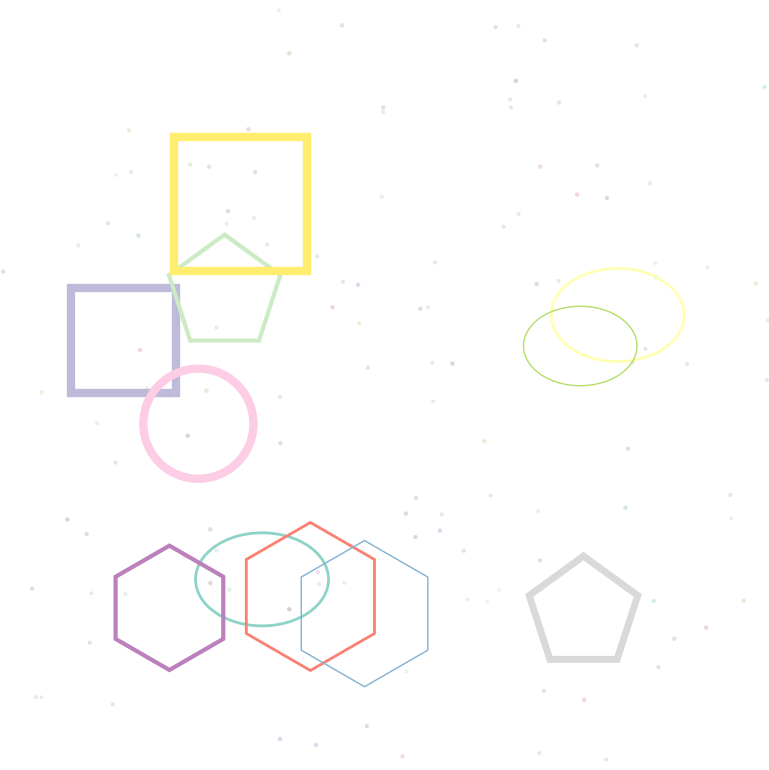[{"shape": "oval", "thickness": 1, "radius": 0.43, "center": [0.34, 0.248]}, {"shape": "oval", "thickness": 1, "radius": 0.43, "center": [0.802, 0.591]}, {"shape": "square", "thickness": 3, "radius": 0.34, "center": [0.16, 0.558]}, {"shape": "hexagon", "thickness": 1, "radius": 0.48, "center": [0.403, 0.225]}, {"shape": "hexagon", "thickness": 0.5, "radius": 0.47, "center": [0.473, 0.203]}, {"shape": "oval", "thickness": 0.5, "radius": 0.37, "center": [0.754, 0.551]}, {"shape": "circle", "thickness": 3, "radius": 0.36, "center": [0.258, 0.45]}, {"shape": "pentagon", "thickness": 2.5, "radius": 0.37, "center": [0.758, 0.204]}, {"shape": "hexagon", "thickness": 1.5, "radius": 0.4, "center": [0.22, 0.211]}, {"shape": "pentagon", "thickness": 1.5, "radius": 0.38, "center": [0.292, 0.619]}, {"shape": "square", "thickness": 3, "radius": 0.43, "center": [0.313, 0.735]}]